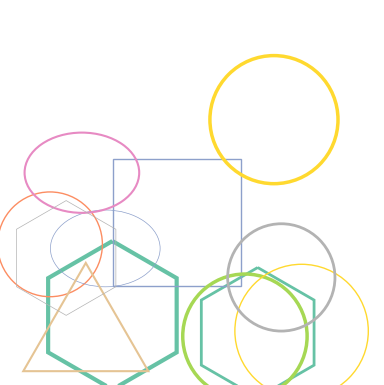[{"shape": "hexagon", "thickness": 3, "radius": 0.96, "center": [0.292, 0.181]}, {"shape": "hexagon", "thickness": 2, "radius": 0.85, "center": [0.669, 0.136]}, {"shape": "circle", "thickness": 1, "radius": 0.68, "center": [0.13, 0.365]}, {"shape": "square", "thickness": 1, "radius": 0.83, "center": [0.46, 0.423]}, {"shape": "oval", "thickness": 0.5, "radius": 0.71, "center": [0.273, 0.355]}, {"shape": "oval", "thickness": 1.5, "radius": 0.74, "center": [0.213, 0.551]}, {"shape": "circle", "thickness": 2.5, "radius": 0.81, "center": [0.636, 0.127]}, {"shape": "circle", "thickness": 1, "radius": 0.87, "center": [0.783, 0.14]}, {"shape": "circle", "thickness": 2.5, "radius": 0.83, "center": [0.712, 0.689]}, {"shape": "triangle", "thickness": 1.5, "radius": 0.94, "center": [0.223, 0.13]}, {"shape": "circle", "thickness": 2, "radius": 0.7, "center": [0.731, 0.279]}, {"shape": "hexagon", "thickness": 0.5, "radius": 0.75, "center": [0.172, 0.33]}]